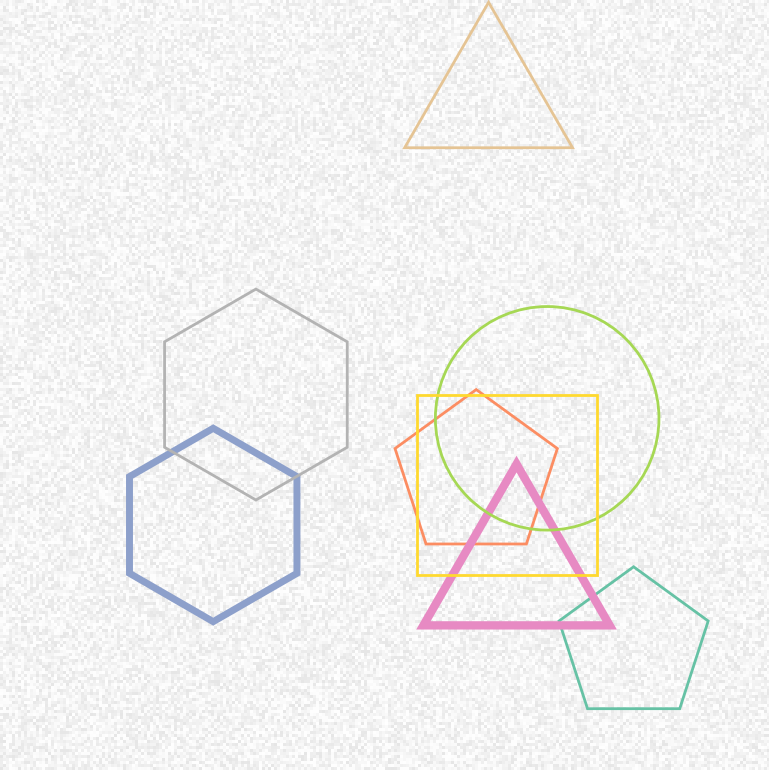[{"shape": "pentagon", "thickness": 1, "radius": 0.51, "center": [0.823, 0.162]}, {"shape": "pentagon", "thickness": 1, "radius": 0.55, "center": [0.618, 0.383]}, {"shape": "hexagon", "thickness": 2.5, "radius": 0.63, "center": [0.277, 0.318]}, {"shape": "triangle", "thickness": 3, "radius": 0.7, "center": [0.671, 0.258]}, {"shape": "circle", "thickness": 1, "radius": 0.73, "center": [0.711, 0.457]}, {"shape": "square", "thickness": 1, "radius": 0.58, "center": [0.659, 0.37]}, {"shape": "triangle", "thickness": 1, "radius": 0.63, "center": [0.635, 0.871]}, {"shape": "hexagon", "thickness": 1, "radius": 0.68, "center": [0.332, 0.488]}]